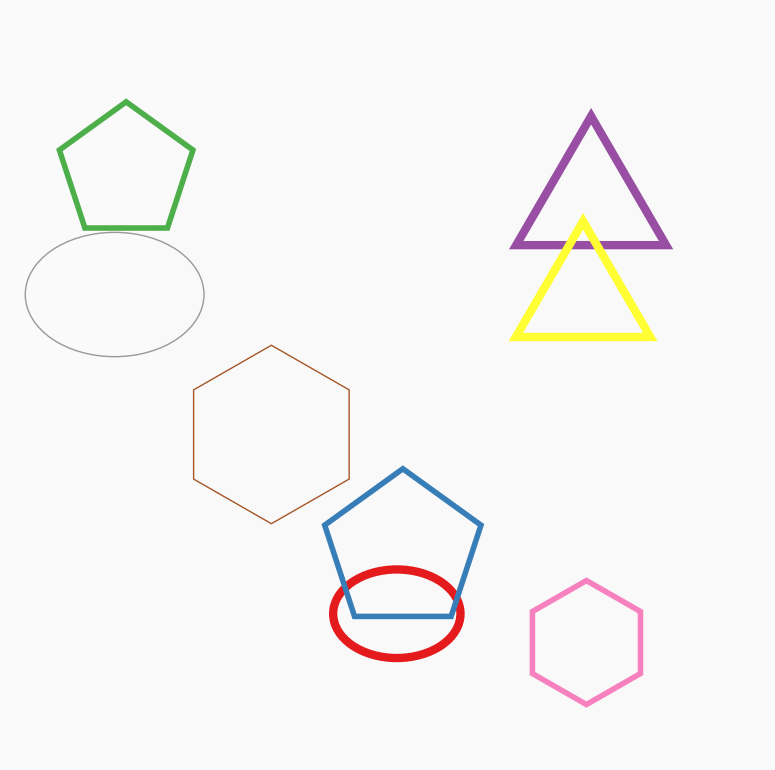[{"shape": "oval", "thickness": 3, "radius": 0.41, "center": [0.512, 0.203]}, {"shape": "pentagon", "thickness": 2, "radius": 0.53, "center": [0.52, 0.285]}, {"shape": "pentagon", "thickness": 2, "radius": 0.45, "center": [0.163, 0.777]}, {"shape": "triangle", "thickness": 3, "radius": 0.56, "center": [0.763, 0.737]}, {"shape": "triangle", "thickness": 3, "radius": 0.5, "center": [0.752, 0.612]}, {"shape": "hexagon", "thickness": 0.5, "radius": 0.58, "center": [0.35, 0.436]}, {"shape": "hexagon", "thickness": 2, "radius": 0.4, "center": [0.757, 0.166]}, {"shape": "oval", "thickness": 0.5, "radius": 0.58, "center": [0.148, 0.618]}]